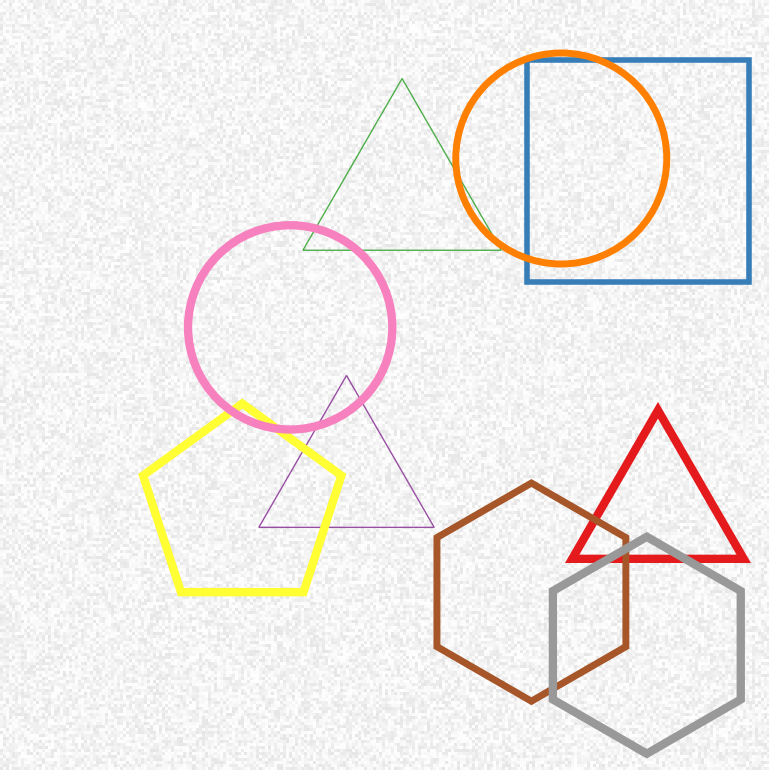[{"shape": "triangle", "thickness": 3, "radius": 0.64, "center": [0.855, 0.339]}, {"shape": "square", "thickness": 2, "radius": 0.72, "center": [0.828, 0.778]}, {"shape": "triangle", "thickness": 0.5, "radius": 0.74, "center": [0.522, 0.749]}, {"shape": "triangle", "thickness": 0.5, "radius": 0.66, "center": [0.45, 0.381]}, {"shape": "circle", "thickness": 2.5, "radius": 0.69, "center": [0.729, 0.794]}, {"shape": "pentagon", "thickness": 3, "radius": 0.68, "center": [0.315, 0.341]}, {"shape": "hexagon", "thickness": 2.5, "radius": 0.71, "center": [0.69, 0.231]}, {"shape": "circle", "thickness": 3, "radius": 0.66, "center": [0.377, 0.575]}, {"shape": "hexagon", "thickness": 3, "radius": 0.7, "center": [0.84, 0.162]}]